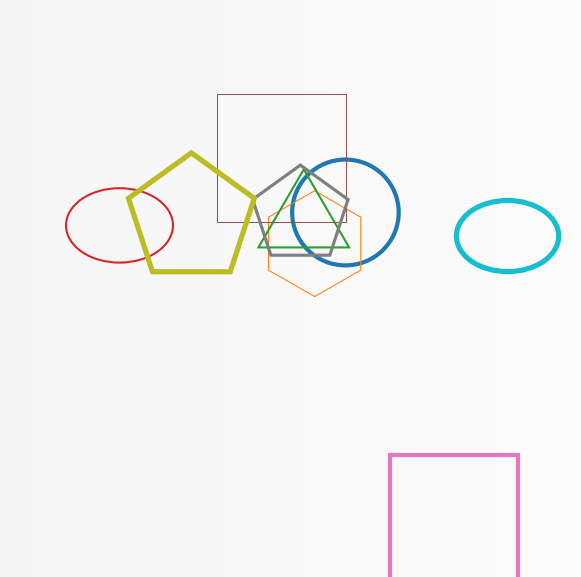[{"shape": "circle", "thickness": 2, "radius": 0.46, "center": [0.594, 0.631]}, {"shape": "hexagon", "thickness": 0.5, "radius": 0.46, "center": [0.541, 0.577]}, {"shape": "triangle", "thickness": 1, "radius": 0.45, "center": [0.523, 0.616]}, {"shape": "oval", "thickness": 1, "radius": 0.46, "center": [0.206, 0.609]}, {"shape": "square", "thickness": 0.5, "radius": 0.56, "center": [0.484, 0.725]}, {"shape": "square", "thickness": 2, "radius": 0.55, "center": [0.78, 0.101]}, {"shape": "pentagon", "thickness": 1.5, "radius": 0.43, "center": [0.517, 0.627]}, {"shape": "pentagon", "thickness": 2.5, "radius": 0.57, "center": [0.329, 0.621]}, {"shape": "oval", "thickness": 2.5, "radius": 0.44, "center": [0.873, 0.59]}]